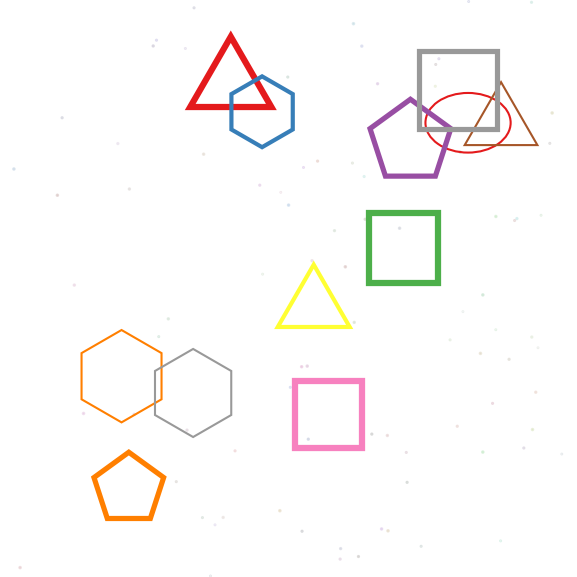[{"shape": "triangle", "thickness": 3, "radius": 0.41, "center": [0.4, 0.854]}, {"shape": "oval", "thickness": 1, "radius": 0.37, "center": [0.81, 0.787]}, {"shape": "hexagon", "thickness": 2, "radius": 0.31, "center": [0.454, 0.806]}, {"shape": "square", "thickness": 3, "radius": 0.3, "center": [0.699, 0.57]}, {"shape": "pentagon", "thickness": 2.5, "radius": 0.37, "center": [0.711, 0.754]}, {"shape": "hexagon", "thickness": 1, "radius": 0.4, "center": [0.21, 0.348]}, {"shape": "pentagon", "thickness": 2.5, "radius": 0.32, "center": [0.223, 0.153]}, {"shape": "triangle", "thickness": 2, "radius": 0.36, "center": [0.543, 0.469]}, {"shape": "triangle", "thickness": 1, "radius": 0.36, "center": [0.868, 0.784]}, {"shape": "square", "thickness": 3, "radius": 0.29, "center": [0.569, 0.281]}, {"shape": "square", "thickness": 2.5, "radius": 0.34, "center": [0.793, 0.843]}, {"shape": "hexagon", "thickness": 1, "radius": 0.38, "center": [0.334, 0.319]}]